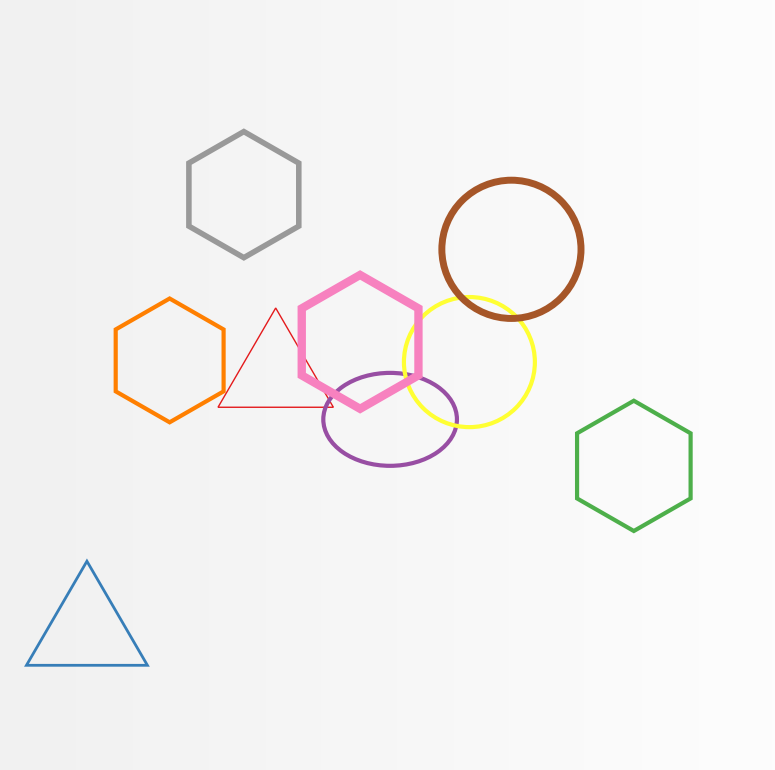[{"shape": "triangle", "thickness": 0.5, "radius": 0.43, "center": [0.356, 0.514]}, {"shape": "triangle", "thickness": 1, "radius": 0.45, "center": [0.112, 0.181]}, {"shape": "hexagon", "thickness": 1.5, "radius": 0.42, "center": [0.818, 0.395]}, {"shape": "oval", "thickness": 1.5, "radius": 0.43, "center": [0.503, 0.455]}, {"shape": "hexagon", "thickness": 1.5, "radius": 0.4, "center": [0.219, 0.532]}, {"shape": "circle", "thickness": 1.5, "radius": 0.42, "center": [0.606, 0.53]}, {"shape": "circle", "thickness": 2.5, "radius": 0.45, "center": [0.66, 0.676]}, {"shape": "hexagon", "thickness": 3, "radius": 0.43, "center": [0.465, 0.556]}, {"shape": "hexagon", "thickness": 2, "radius": 0.41, "center": [0.315, 0.747]}]